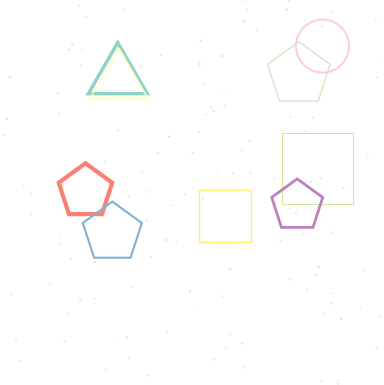[{"shape": "triangle", "thickness": 2.5, "radius": 0.44, "center": [0.306, 0.801]}, {"shape": "triangle", "thickness": 1, "radius": 0.44, "center": [0.309, 0.787]}, {"shape": "pentagon", "thickness": 3, "radius": 0.37, "center": [0.222, 0.503]}, {"shape": "pentagon", "thickness": 1.5, "radius": 0.4, "center": [0.292, 0.396]}, {"shape": "square", "thickness": 0.5, "radius": 0.46, "center": [0.825, 0.562]}, {"shape": "circle", "thickness": 1.5, "radius": 0.34, "center": [0.838, 0.88]}, {"shape": "pentagon", "thickness": 2, "radius": 0.35, "center": [0.772, 0.466]}, {"shape": "pentagon", "thickness": 1, "radius": 0.43, "center": [0.776, 0.806]}, {"shape": "square", "thickness": 1, "radius": 0.34, "center": [0.585, 0.439]}]